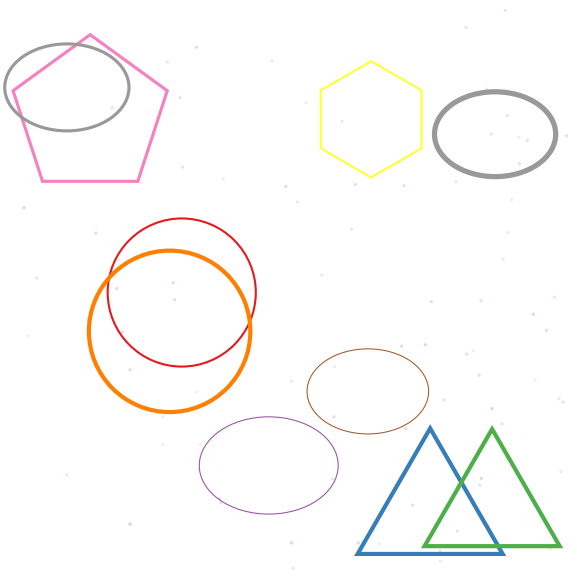[{"shape": "circle", "thickness": 1, "radius": 0.64, "center": [0.315, 0.493]}, {"shape": "triangle", "thickness": 2, "radius": 0.72, "center": [0.745, 0.112]}, {"shape": "triangle", "thickness": 2, "radius": 0.68, "center": [0.852, 0.121]}, {"shape": "oval", "thickness": 0.5, "radius": 0.6, "center": [0.465, 0.193]}, {"shape": "circle", "thickness": 2, "radius": 0.7, "center": [0.294, 0.425]}, {"shape": "hexagon", "thickness": 1, "radius": 0.5, "center": [0.643, 0.793]}, {"shape": "oval", "thickness": 0.5, "radius": 0.53, "center": [0.637, 0.321]}, {"shape": "pentagon", "thickness": 1.5, "radius": 0.7, "center": [0.156, 0.799]}, {"shape": "oval", "thickness": 1.5, "radius": 0.54, "center": [0.116, 0.848]}, {"shape": "oval", "thickness": 2.5, "radius": 0.52, "center": [0.857, 0.767]}]